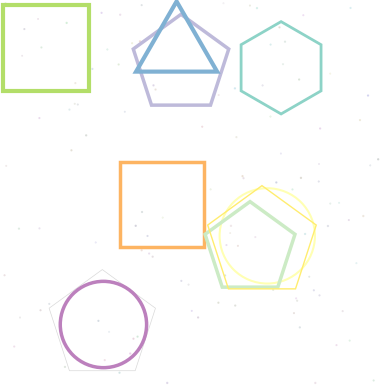[{"shape": "hexagon", "thickness": 2, "radius": 0.6, "center": [0.73, 0.824]}, {"shape": "circle", "thickness": 1.5, "radius": 0.62, "center": [0.694, 0.387]}, {"shape": "pentagon", "thickness": 2.5, "radius": 0.65, "center": [0.47, 0.832]}, {"shape": "triangle", "thickness": 3, "radius": 0.61, "center": [0.459, 0.875]}, {"shape": "square", "thickness": 2.5, "radius": 0.55, "center": [0.421, 0.468]}, {"shape": "square", "thickness": 3, "radius": 0.56, "center": [0.119, 0.876]}, {"shape": "pentagon", "thickness": 0.5, "radius": 0.73, "center": [0.266, 0.155]}, {"shape": "circle", "thickness": 2.5, "radius": 0.56, "center": [0.269, 0.157]}, {"shape": "pentagon", "thickness": 2.5, "radius": 0.61, "center": [0.649, 0.354]}, {"shape": "pentagon", "thickness": 1, "radius": 0.74, "center": [0.68, 0.37]}]